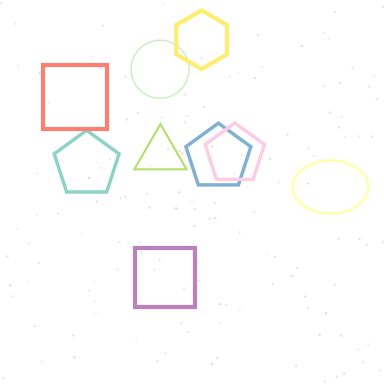[{"shape": "pentagon", "thickness": 2.5, "radius": 0.44, "center": [0.225, 0.573]}, {"shape": "oval", "thickness": 2, "radius": 0.49, "center": [0.858, 0.514]}, {"shape": "square", "thickness": 3, "radius": 0.42, "center": [0.196, 0.749]}, {"shape": "pentagon", "thickness": 2.5, "radius": 0.44, "center": [0.567, 0.591]}, {"shape": "triangle", "thickness": 1.5, "radius": 0.39, "center": [0.417, 0.599]}, {"shape": "pentagon", "thickness": 2.5, "radius": 0.41, "center": [0.61, 0.6]}, {"shape": "square", "thickness": 3, "radius": 0.39, "center": [0.429, 0.279]}, {"shape": "circle", "thickness": 1, "radius": 0.38, "center": [0.416, 0.82]}, {"shape": "hexagon", "thickness": 3, "radius": 0.38, "center": [0.524, 0.897]}]